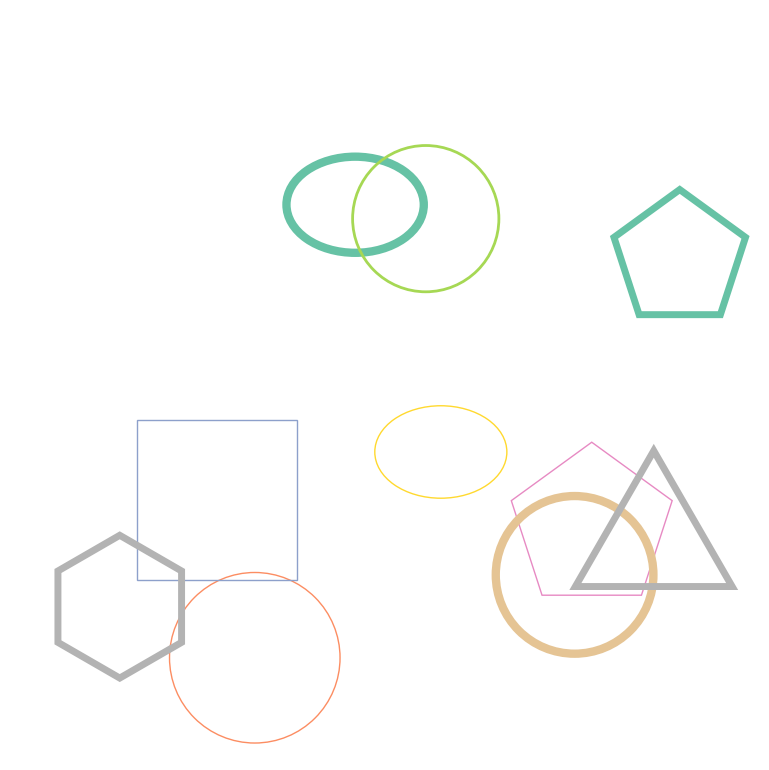[{"shape": "pentagon", "thickness": 2.5, "radius": 0.45, "center": [0.883, 0.664]}, {"shape": "oval", "thickness": 3, "radius": 0.45, "center": [0.461, 0.734]}, {"shape": "circle", "thickness": 0.5, "radius": 0.55, "center": [0.331, 0.146]}, {"shape": "square", "thickness": 0.5, "radius": 0.52, "center": [0.282, 0.35]}, {"shape": "pentagon", "thickness": 0.5, "radius": 0.55, "center": [0.768, 0.316]}, {"shape": "circle", "thickness": 1, "radius": 0.47, "center": [0.553, 0.716]}, {"shape": "oval", "thickness": 0.5, "radius": 0.43, "center": [0.573, 0.413]}, {"shape": "circle", "thickness": 3, "radius": 0.51, "center": [0.746, 0.253]}, {"shape": "hexagon", "thickness": 2.5, "radius": 0.46, "center": [0.156, 0.212]}, {"shape": "triangle", "thickness": 2.5, "radius": 0.59, "center": [0.849, 0.297]}]